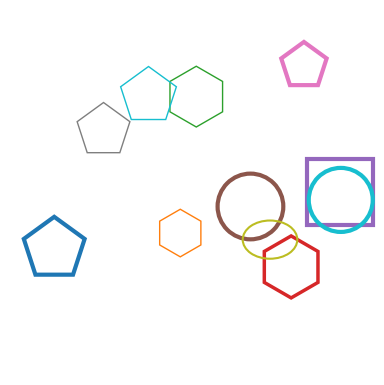[{"shape": "pentagon", "thickness": 3, "radius": 0.42, "center": [0.141, 0.354]}, {"shape": "hexagon", "thickness": 1, "radius": 0.31, "center": [0.468, 0.395]}, {"shape": "hexagon", "thickness": 1, "radius": 0.39, "center": [0.51, 0.749]}, {"shape": "hexagon", "thickness": 2.5, "radius": 0.4, "center": [0.756, 0.307]}, {"shape": "square", "thickness": 3, "radius": 0.43, "center": [0.883, 0.502]}, {"shape": "circle", "thickness": 3, "radius": 0.43, "center": [0.651, 0.464]}, {"shape": "pentagon", "thickness": 3, "radius": 0.31, "center": [0.789, 0.829]}, {"shape": "pentagon", "thickness": 1, "radius": 0.36, "center": [0.269, 0.662]}, {"shape": "oval", "thickness": 1.5, "radius": 0.35, "center": [0.701, 0.378]}, {"shape": "pentagon", "thickness": 1, "radius": 0.38, "center": [0.386, 0.751]}, {"shape": "circle", "thickness": 3, "radius": 0.42, "center": [0.885, 0.481]}]